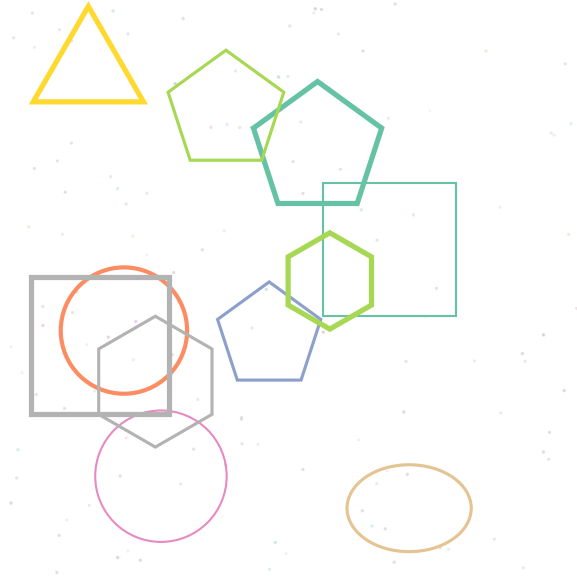[{"shape": "square", "thickness": 1, "radius": 0.58, "center": [0.674, 0.566]}, {"shape": "pentagon", "thickness": 2.5, "radius": 0.58, "center": [0.55, 0.741]}, {"shape": "circle", "thickness": 2, "radius": 0.55, "center": [0.215, 0.427]}, {"shape": "pentagon", "thickness": 1.5, "radius": 0.47, "center": [0.466, 0.417]}, {"shape": "circle", "thickness": 1, "radius": 0.57, "center": [0.279, 0.175]}, {"shape": "hexagon", "thickness": 2.5, "radius": 0.42, "center": [0.571, 0.513]}, {"shape": "pentagon", "thickness": 1.5, "radius": 0.53, "center": [0.391, 0.807]}, {"shape": "triangle", "thickness": 2.5, "radius": 0.55, "center": [0.153, 0.878]}, {"shape": "oval", "thickness": 1.5, "radius": 0.54, "center": [0.708, 0.119]}, {"shape": "hexagon", "thickness": 1.5, "radius": 0.57, "center": [0.269, 0.338]}, {"shape": "square", "thickness": 2.5, "radius": 0.59, "center": [0.173, 0.401]}]